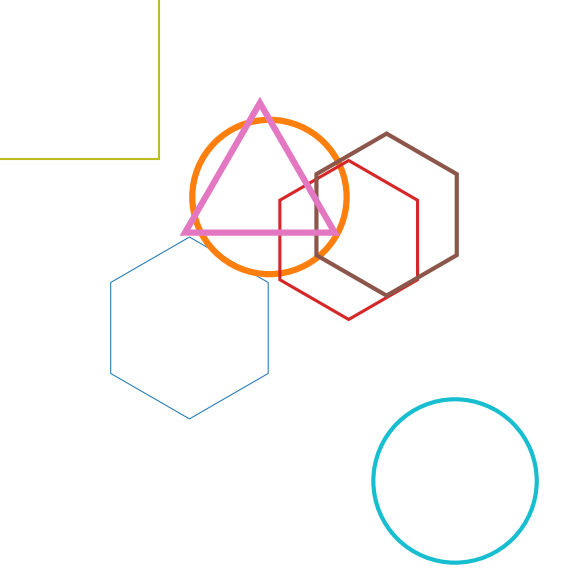[{"shape": "hexagon", "thickness": 0.5, "radius": 0.79, "center": [0.328, 0.431]}, {"shape": "circle", "thickness": 3, "radius": 0.67, "center": [0.467, 0.658]}, {"shape": "hexagon", "thickness": 1.5, "radius": 0.69, "center": [0.604, 0.584]}, {"shape": "hexagon", "thickness": 2, "radius": 0.7, "center": [0.669, 0.628]}, {"shape": "triangle", "thickness": 3, "radius": 0.75, "center": [0.45, 0.671]}, {"shape": "square", "thickness": 1, "radius": 0.81, "center": [0.112, 0.887]}, {"shape": "circle", "thickness": 2, "radius": 0.71, "center": [0.788, 0.166]}]